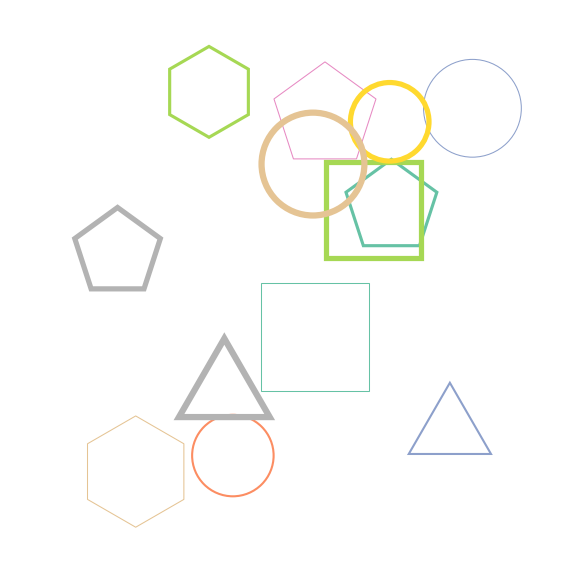[{"shape": "square", "thickness": 0.5, "radius": 0.47, "center": [0.545, 0.415]}, {"shape": "pentagon", "thickness": 1.5, "radius": 0.41, "center": [0.678, 0.641]}, {"shape": "circle", "thickness": 1, "radius": 0.35, "center": [0.403, 0.21]}, {"shape": "triangle", "thickness": 1, "radius": 0.41, "center": [0.779, 0.254]}, {"shape": "circle", "thickness": 0.5, "radius": 0.42, "center": [0.818, 0.812]}, {"shape": "pentagon", "thickness": 0.5, "radius": 0.46, "center": [0.563, 0.799]}, {"shape": "square", "thickness": 2.5, "radius": 0.41, "center": [0.646, 0.635]}, {"shape": "hexagon", "thickness": 1.5, "radius": 0.39, "center": [0.362, 0.84]}, {"shape": "circle", "thickness": 2.5, "radius": 0.34, "center": [0.675, 0.788]}, {"shape": "hexagon", "thickness": 0.5, "radius": 0.48, "center": [0.235, 0.183]}, {"shape": "circle", "thickness": 3, "radius": 0.45, "center": [0.542, 0.715]}, {"shape": "triangle", "thickness": 3, "radius": 0.45, "center": [0.388, 0.322]}, {"shape": "pentagon", "thickness": 2.5, "radius": 0.39, "center": [0.204, 0.562]}]